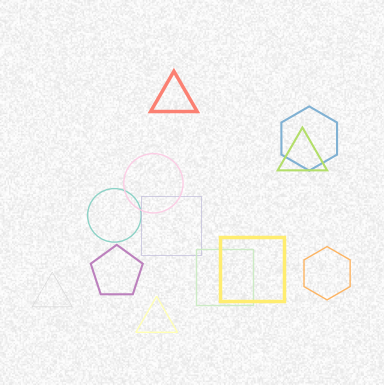[{"shape": "circle", "thickness": 1, "radius": 0.35, "center": [0.297, 0.441]}, {"shape": "triangle", "thickness": 1, "radius": 0.31, "center": [0.407, 0.168]}, {"shape": "square", "thickness": 0.5, "radius": 0.39, "center": [0.444, 0.414]}, {"shape": "triangle", "thickness": 2.5, "radius": 0.35, "center": [0.452, 0.745]}, {"shape": "hexagon", "thickness": 1.5, "radius": 0.42, "center": [0.803, 0.64]}, {"shape": "hexagon", "thickness": 1, "radius": 0.35, "center": [0.85, 0.29]}, {"shape": "triangle", "thickness": 1.5, "radius": 0.37, "center": [0.786, 0.595]}, {"shape": "circle", "thickness": 1, "radius": 0.39, "center": [0.398, 0.524]}, {"shape": "triangle", "thickness": 0.5, "radius": 0.3, "center": [0.136, 0.233]}, {"shape": "pentagon", "thickness": 1.5, "radius": 0.36, "center": [0.303, 0.293]}, {"shape": "square", "thickness": 1, "radius": 0.37, "center": [0.583, 0.28]}, {"shape": "square", "thickness": 2.5, "radius": 0.42, "center": [0.654, 0.3]}]